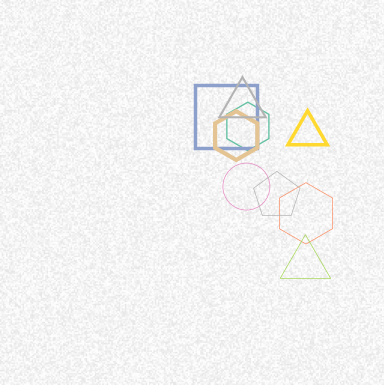[{"shape": "hexagon", "thickness": 1, "radius": 0.32, "center": [0.644, 0.672]}, {"shape": "hexagon", "thickness": 0.5, "radius": 0.4, "center": [0.795, 0.446]}, {"shape": "square", "thickness": 2.5, "radius": 0.41, "center": [0.588, 0.698]}, {"shape": "circle", "thickness": 0.5, "radius": 0.3, "center": [0.64, 0.515]}, {"shape": "triangle", "thickness": 0.5, "radius": 0.38, "center": [0.793, 0.315]}, {"shape": "triangle", "thickness": 2.5, "radius": 0.29, "center": [0.799, 0.653]}, {"shape": "hexagon", "thickness": 3, "radius": 0.32, "center": [0.614, 0.648]}, {"shape": "triangle", "thickness": 1.5, "radius": 0.35, "center": [0.63, 0.73]}, {"shape": "pentagon", "thickness": 0.5, "radius": 0.32, "center": [0.719, 0.492]}]